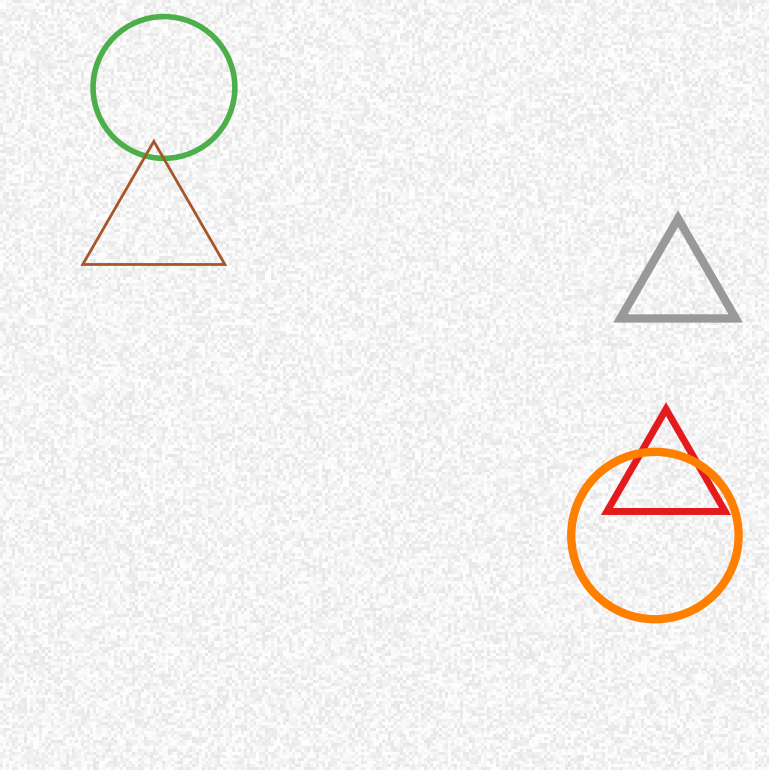[{"shape": "triangle", "thickness": 2.5, "radius": 0.44, "center": [0.865, 0.38]}, {"shape": "circle", "thickness": 2, "radius": 0.46, "center": [0.213, 0.886]}, {"shape": "circle", "thickness": 3, "radius": 0.54, "center": [0.851, 0.304]}, {"shape": "triangle", "thickness": 1, "radius": 0.53, "center": [0.2, 0.71]}, {"shape": "triangle", "thickness": 3, "radius": 0.43, "center": [0.881, 0.63]}]